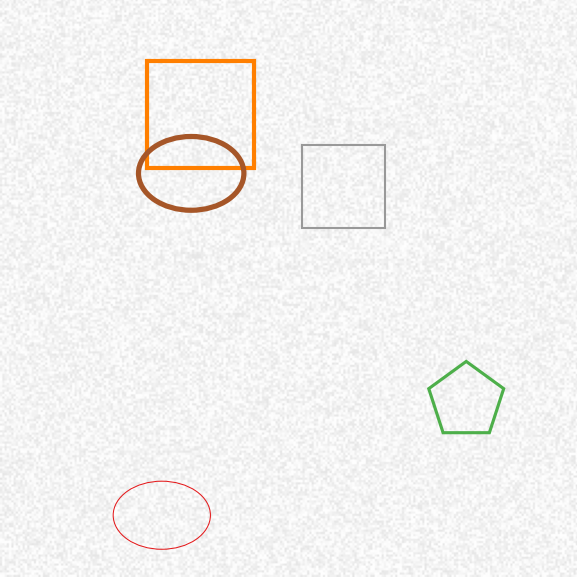[{"shape": "oval", "thickness": 0.5, "radius": 0.42, "center": [0.28, 0.107]}, {"shape": "pentagon", "thickness": 1.5, "radius": 0.34, "center": [0.807, 0.305]}, {"shape": "square", "thickness": 2, "radius": 0.46, "center": [0.347, 0.801]}, {"shape": "oval", "thickness": 2.5, "radius": 0.46, "center": [0.331, 0.699]}, {"shape": "square", "thickness": 1, "radius": 0.36, "center": [0.595, 0.677]}]